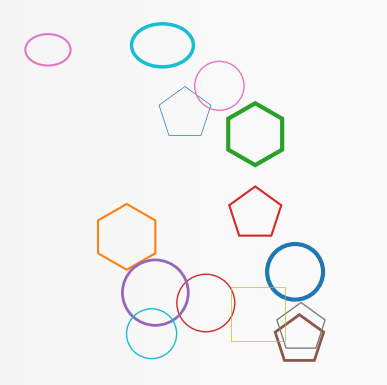[{"shape": "circle", "thickness": 3, "radius": 0.36, "center": [0.762, 0.294]}, {"shape": "pentagon", "thickness": 0.5, "radius": 0.35, "center": [0.477, 0.705]}, {"shape": "hexagon", "thickness": 1.5, "radius": 0.43, "center": [0.327, 0.385]}, {"shape": "hexagon", "thickness": 3, "radius": 0.4, "center": [0.659, 0.651]}, {"shape": "pentagon", "thickness": 1.5, "radius": 0.35, "center": [0.659, 0.445]}, {"shape": "circle", "thickness": 1, "radius": 0.37, "center": [0.531, 0.213]}, {"shape": "circle", "thickness": 2, "radius": 0.42, "center": [0.401, 0.24]}, {"shape": "pentagon", "thickness": 2, "radius": 0.33, "center": [0.773, 0.117]}, {"shape": "circle", "thickness": 1, "radius": 0.32, "center": [0.566, 0.777]}, {"shape": "oval", "thickness": 1.5, "radius": 0.29, "center": [0.124, 0.871]}, {"shape": "pentagon", "thickness": 1, "radius": 0.33, "center": [0.777, 0.149]}, {"shape": "square", "thickness": 0.5, "radius": 0.35, "center": [0.666, 0.185]}, {"shape": "oval", "thickness": 2.5, "radius": 0.4, "center": [0.419, 0.882]}, {"shape": "circle", "thickness": 1, "radius": 0.32, "center": [0.391, 0.133]}]